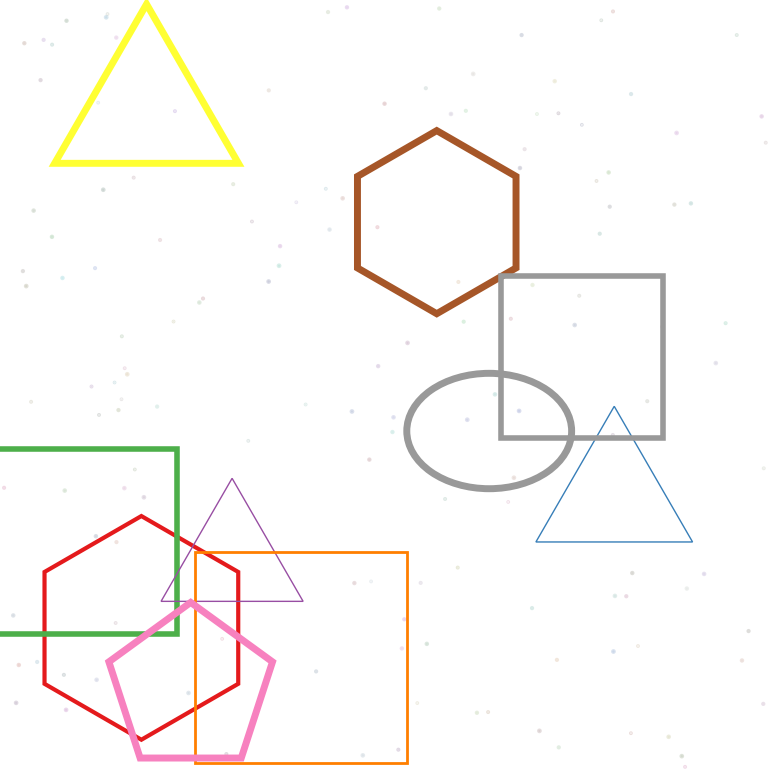[{"shape": "hexagon", "thickness": 1.5, "radius": 0.73, "center": [0.184, 0.185]}, {"shape": "triangle", "thickness": 0.5, "radius": 0.59, "center": [0.798, 0.355]}, {"shape": "square", "thickness": 2, "radius": 0.6, "center": [0.109, 0.297]}, {"shape": "triangle", "thickness": 0.5, "radius": 0.53, "center": [0.301, 0.272]}, {"shape": "square", "thickness": 1, "radius": 0.69, "center": [0.391, 0.146]}, {"shape": "triangle", "thickness": 2.5, "radius": 0.69, "center": [0.19, 0.857]}, {"shape": "hexagon", "thickness": 2.5, "radius": 0.59, "center": [0.567, 0.711]}, {"shape": "pentagon", "thickness": 2.5, "radius": 0.56, "center": [0.248, 0.106]}, {"shape": "square", "thickness": 2, "radius": 0.52, "center": [0.756, 0.536]}, {"shape": "oval", "thickness": 2.5, "radius": 0.54, "center": [0.635, 0.44]}]